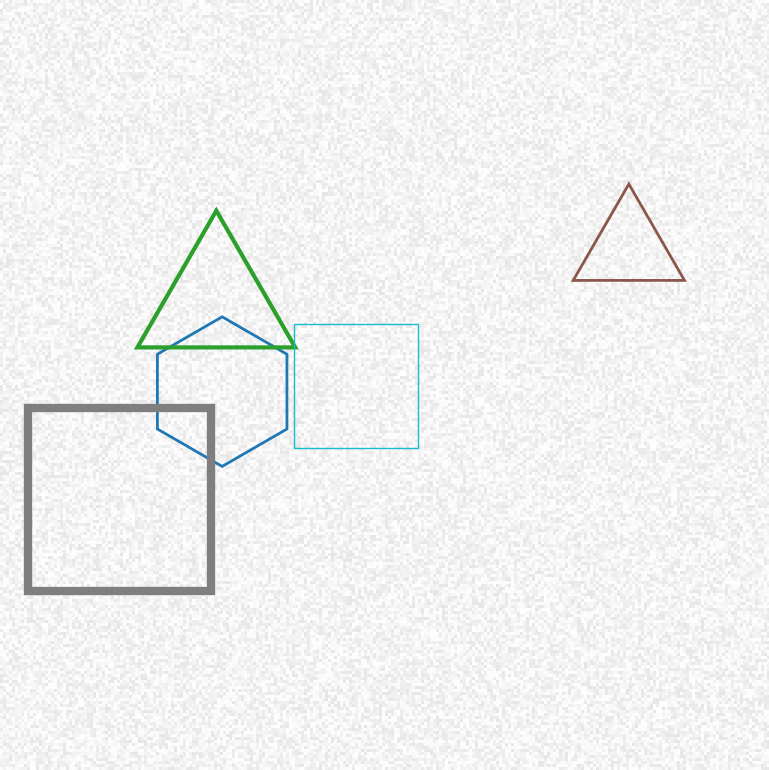[{"shape": "hexagon", "thickness": 1, "radius": 0.49, "center": [0.289, 0.491]}, {"shape": "triangle", "thickness": 1.5, "radius": 0.59, "center": [0.281, 0.608]}, {"shape": "triangle", "thickness": 1, "radius": 0.42, "center": [0.817, 0.678]}, {"shape": "square", "thickness": 3, "radius": 0.59, "center": [0.155, 0.352]}, {"shape": "square", "thickness": 0.5, "radius": 0.4, "center": [0.462, 0.498]}]